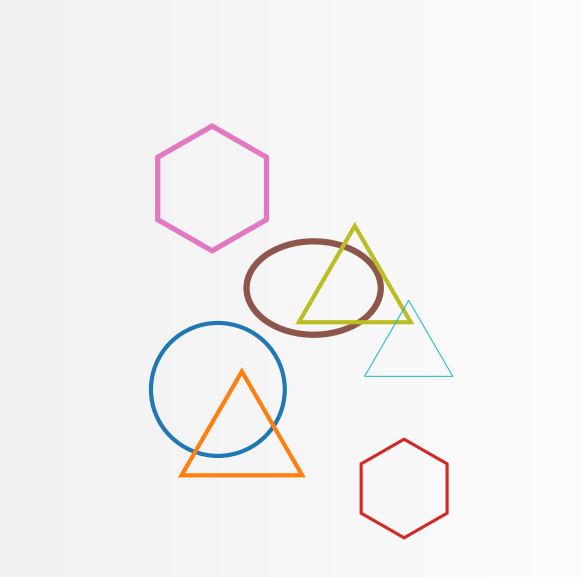[{"shape": "circle", "thickness": 2, "radius": 0.58, "center": [0.375, 0.325]}, {"shape": "triangle", "thickness": 2, "radius": 0.6, "center": [0.416, 0.236]}, {"shape": "hexagon", "thickness": 1.5, "radius": 0.43, "center": [0.695, 0.153]}, {"shape": "oval", "thickness": 3, "radius": 0.58, "center": [0.54, 0.5]}, {"shape": "hexagon", "thickness": 2.5, "radius": 0.54, "center": [0.365, 0.673]}, {"shape": "triangle", "thickness": 2, "radius": 0.56, "center": [0.61, 0.497]}, {"shape": "triangle", "thickness": 0.5, "radius": 0.44, "center": [0.703, 0.391]}]